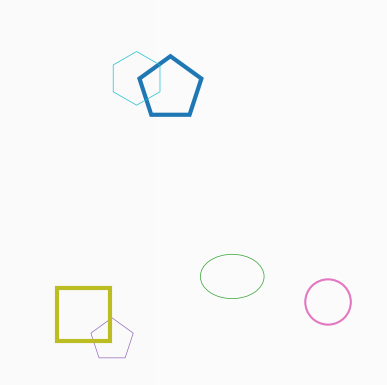[{"shape": "pentagon", "thickness": 3, "radius": 0.42, "center": [0.44, 0.77]}, {"shape": "oval", "thickness": 0.5, "radius": 0.41, "center": [0.599, 0.282]}, {"shape": "pentagon", "thickness": 0.5, "radius": 0.29, "center": [0.289, 0.117]}, {"shape": "circle", "thickness": 1.5, "radius": 0.29, "center": [0.847, 0.216]}, {"shape": "square", "thickness": 3, "radius": 0.34, "center": [0.215, 0.183]}, {"shape": "hexagon", "thickness": 0.5, "radius": 0.35, "center": [0.352, 0.796]}]